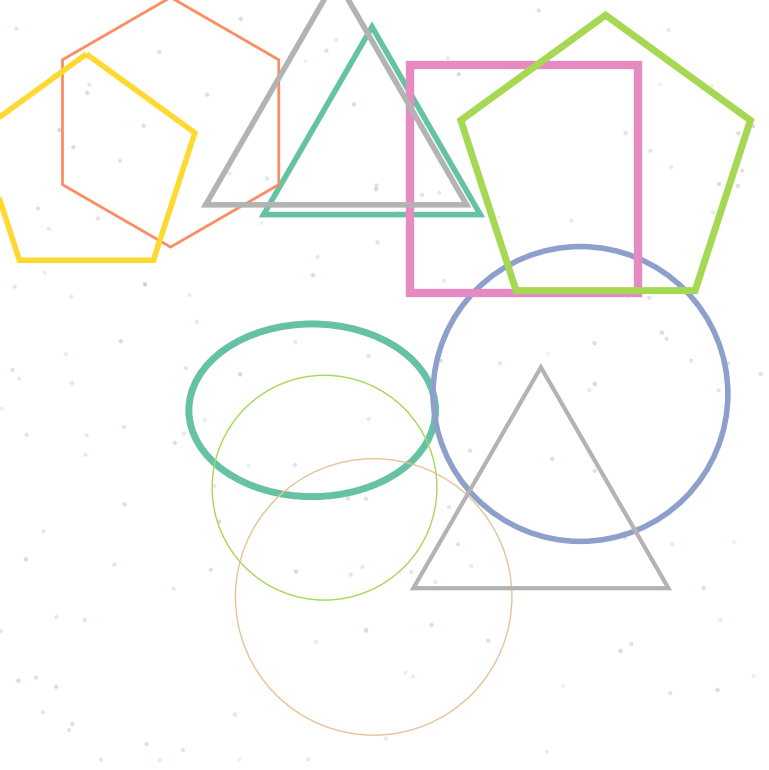[{"shape": "triangle", "thickness": 2, "radius": 0.81, "center": [0.483, 0.803]}, {"shape": "oval", "thickness": 2.5, "radius": 0.8, "center": [0.405, 0.467]}, {"shape": "hexagon", "thickness": 1, "radius": 0.81, "center": [0.222, 0.841]}, {"shape": "circle", "thickness": 2, "radius": 0.96, "center": [0.754, 0.488]}, {"shape": "square", "thickness": 3, "radius": 0.74, "center": [0.681, 0.767]}, {"shape": "circle", "thickness": 0.5, "radius": 0.73, "center": [0.421, 0.367]}, {"shape": "pentagon", "thickness": 2.5, "radius": 0.99, "center": [0.787, 0.783]}, {"shape": "pentagon", "thickness": 2, "radius": 0.74, "center": [0.112, 0.782]}, {"shape": "circle", "thickness": 0.5, "radius": 0.9, "center": [0.485, 0.225]}, {"shape": "triangle", "thickness": 1.5, "radius": 0.96, "center": [0.702, 0.332]}, {"shape": "triangle", "thickness": 2, "radius": 0.98, "center": [0.437, 0.832]}]